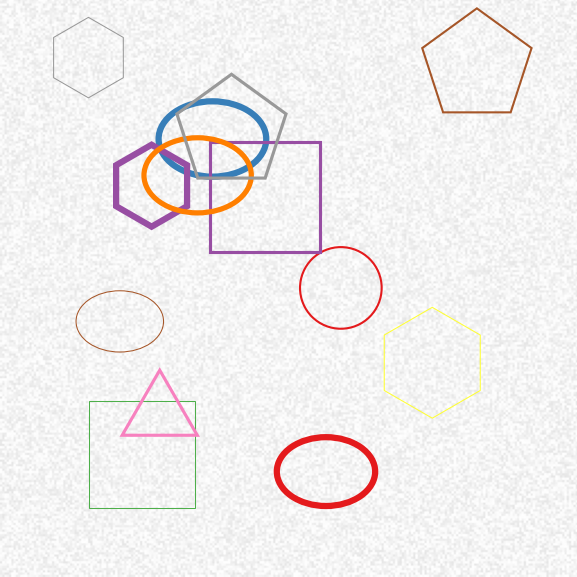[{"shape": "oval", "thickness": 3, "radius": 0.43, "center": [0.564, 0.183]}, {"shape": "circle", "thickness": 1, "radius": 0.35, "center": [0.59, 0.501]}, {"shape": "oval", "thickness": 3, "radius": 0.47, "center": [0.368, 0.758]}, {"shape": "square", "thickness": 0.5, "radius": 0.46, "center": [0.246, 0.212]}, {"shape": "hexagon", "thickness": 3, "radius": 0.35, "center": [0.263, 0.678]}, {"shape": "square", "thickness": 1.5, "radius": 0.48, "center": [0.458, 0.658]}, {"shape": "oval", "thickness": 2.5, "radius": 0.46, "center": [0.342, 0.696]}, {"shape": "hexagon", "thickness": 0.5, "radius": 0.48, "center": [0.748, 0.371]}, {"shape": "oval", "thickness": 0.5, "radius": 0.38, "center": [0.207, 0.443]}, {"shape": "pentagon", "thickness": 1, "radius": 0.5, "center": [0.826, 0.885]}, {"shape": "triangle", "thickness": 1.5, "radius": 0.38, "center": [0.277, 0.283]}, {"shape": "pentagon", "thickness": 1.5, "radius": 0.5, "center": [0.401, 0.771]}, {"shape": "hexagon", "thickness": 0.5, "radius": 0.35, "center": [0.153, 0.899]}]